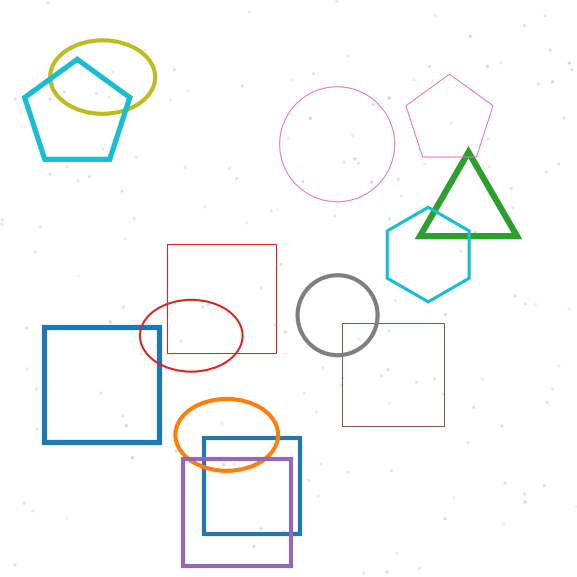[{"shape": "square", "thickness": 2, "radius": 0.42, "center": [0.437, 0.158]}, {"shape": "square", "thickness": 2.5, "radius": 0.5, "center": [0.175, 0.333]}, {"shape": "oval", "thickness": 2, "radius": 0.44, "center": [0.393, 0.246]}, {"shape": "triangle", "thickness": 3, "radius": 0.48, "center": [0.811, 0.639]}, {"shape": "oval", "thickness": 1, "radius": 0.44, "center": [0.331, 0.418]}, {"shape": "square", "thickness": 0.5, "radius": 0.47, "center": [0.383, 0.482]}, {"shape": "square", "thickness": 2, "radius": 0.47, "center": [0.41, 0.112]}, {"shape": "square", "thickness": 0.5, "radius": 0.44, "center": [0.68, 0.351]}, {"shape": "circle", "thickness": 0.5, "radius": 0.5, "center": [0.584, 0.749]}, {"shape": "pentagon", "thickness": 0.5, "radius": 0.4, "center": [0.778, 0.791]}, {"shape": "circle", "thickness": 2, "radius": 0.35, "center": [0.585, 0.453]}, {"shape": "oval", "thickness": 2, "radius": 0.45, "center": [0.178, 0.866]}, {"shape": "hexagon", "thickness": 1.5, "radius": 0.41, "center": [0.742, 0.558]}, {"shape": "pentagon", "thickness": 2.5, "radius": 0.48, "center": [0.134, 0.801]}]